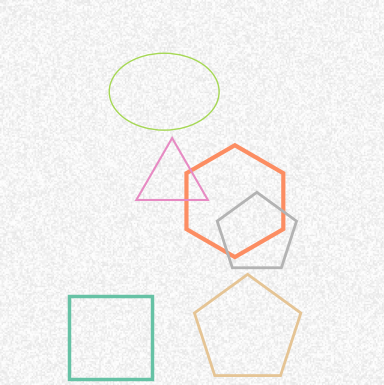[{"shape": "square", "thickness": 2.5, "radius": 0.54, "center": [0.287, 0.123]}, {"shape": "hexagon", "thickness": 3, "radius": 0.73, "center": [0.61, 0.478]}, {"shape": "triangle", "thickness": 1.5, "radius": 0.54, "center": [0.447, 0.534]}, {"shape": "oval", "thickness": 1, "radius": 0.71, "center": [0.426, 0.762]}, {"shape": "pentagon", "thickness": 2, "radius": 0.73, "center": [0.643, 0.142]}, {"shape": "pentagon", "thickness": 2, "radius": 0.54, "center": [0.667, 0.392]}]